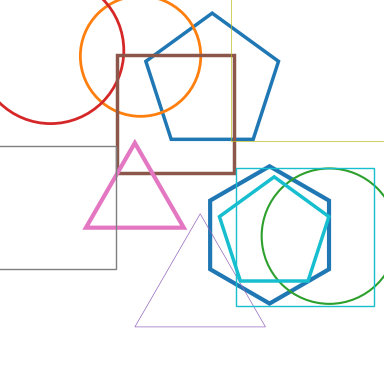[{"shape": "pentagon", "thickness": 2.5, "radius": 0.91, "center": [0.551, 0.785]}, {"shape": "hexagon", "thickness": 3, "radius": 0.89, "center": [0.7, 0.39]}, {"shape": "circle", "thickness": 2, "radius": 0.78, "center": [0.365, 0.854]}, {"shape": "circle", "thickness": 1.5, "radius": 0.88, "center": [0.856, 0.387]}, {"shape": "circle", "thickness": 2, "radius": 0.95, "center": [0.132, 0.869]}, {"shape": "triangle", "thickness": 0.5, "radius": 0.98, "center": [0.52, 0.249]}, {"shape": "square", "thickness": 2.5, "radius": 0.76, "center": [0.456, 0.704]}, {"shape": "triangle", "thickness": 3, "radius": 0.73, "center": [0.35, 0.482]}, {"shape": "square", "thickness": 1, "radius": 0.8, "center": [0.141, 0.462]}, {"shape": "square", "thickness": 0.5, "radius": 1.0, "center": [0.799, 0.833]}, {"shape": "square", "thickness": 1, "radius": 0.9, "center": [0.792, 0.385]}, {"shape": "pentagon", "thickness": 2.5, "radius": 0.75, "center": [0.712, 0.391]}]